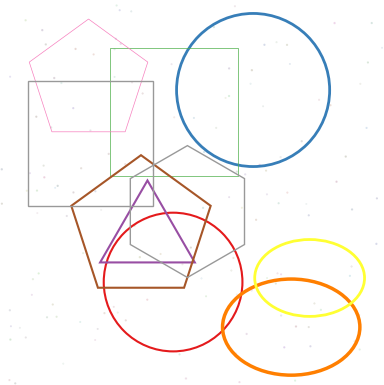[{"shape": "circle", "thickness": 1.5, "radius": 0.9, "center": [0.45, 0.267]}, {"shape": "circle", "thickness": 2, "radius": 0.99, "center": [0.657, 0.766]}, {"shape": "square", "thickness": 0.5, "radius": 0.83, "center": [0.453, 0.709]}, {"shape": "triangle", "thickness": 1.5, "radius": 0.71, "center": [0.383, 0.389]}, {"shape": "oval", "thickness": 2.5, "radius": 0.89, "center": [0.756, 0.15]}, {"shape": "oval", "thickness": 2, "radius": 0.71, "center": [0.804, 0.278]}, {"shape": "pentagon", "thickness": 1.5, "radius": 0.95, "center": [0.366, 0.407]}, {"shape": "pentagon", "thickness": 0.5, "radius": 0.81, "center": [0.23, 0.789]}, {"shape": "square", "thickness": 1, "radius": 0.81, "center": [0.236, 0.628]}, {"shape": "hexagon", "thickness": 1, "radius": 0.86, "center": [0.487, 0.45]}]